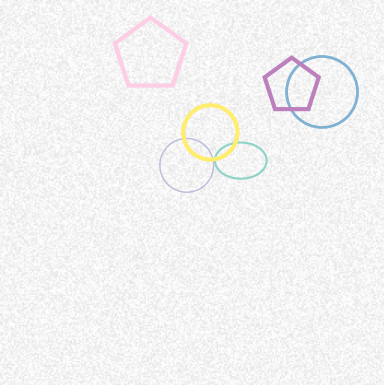[{"shape": "oval", "thickness": 1.5, "radius": 0.34, "center": [0.625, 0.583]}, {"shape": "circle", "thickness": 1, "radius": 0.35, "center": [0.485, 0.571]}, {"shape": "circle", "thickness": 2, "radius": 0.46, "center": [0.836, 0.761]}, {"shape": "pentagon", "thickness": 3, "radius": 0.49, "center": [0.391, 0.857]}, {"shape": "pentagon", "thickness": 3, "radius": 0.37, "center": [0.758, 0.776]}, {"shape": "circle", "thickness": 3, "radius": 0.35, "center": [0.546, 0.656]}]